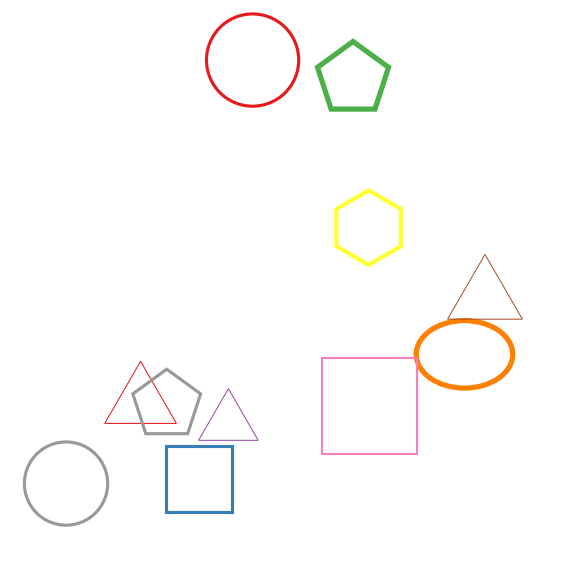[{"shape": "triangle", "thickness": 0.5, "radius": 0.36, "center": [0.243, 0.302]}, {"shape": "circle", "thickness": 1.5, "radius": 0.4, "center": [0.437, 0.895]}, {"shape": "square", "thickness": 1.5, "radius": 0.29, "center": [0.345, 0.17]}, {"shape": "pentagon", "thickness": 2.5, "radius": 0.32, "center": [0.611, 0.863]}, {"shape": "triangle", "thickness": 0.5, "radius": 0.3, "center": [0.395, 0.266]}, {"shape": "oval", "thickness": 2.5, "radius": 0.42, "center": [0.804, 0.386]}, {"shape": "hexagon", "thickness": 2, "radius": 0.32, "center": [0.638, 0.605]}, {"shape": "triangle", "thickness": 0.5, "radius": 0.37, "center": [0.84, 0.484]}, {"shape": "square", "thickness": 1, "radius": 0.41, "center": [0.64, 0.296]}, {"shape": "pentagon", "thickness": 1.5, "radius": 0.31, "center": [0.289, 0.298]}, {"shape": "circle", "thickness": 1.5, "radius": 0.36, "center": [0.114, 0.162]}]